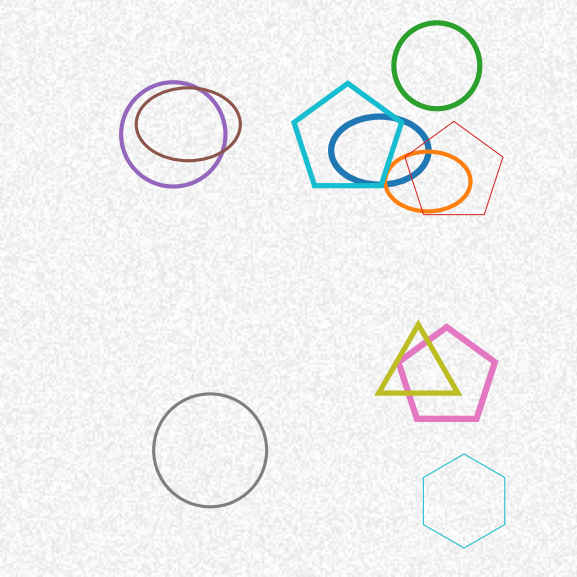[{"shape": "oval", "thickness": 3, "radius": 0.42, "center": [0.658, 0.738]}, {"shape": "oval", "thickness": 2, "radius": 0.37, "center": [0.741, 0.685]}, {"shape": "circle", "thickness": 2.5, "radius": 0.37, "center": [0.756, 0.885]}, {"shape": "pentagon", "thickness": 0.5, "radius": 0.45, "center": [0.786, 0.7]}, {"shape": "circle", "thickness": 2, "radius": 0.45, "center": [0.3, 0.766]}, {"shape": "oval", "thickness": 1.5, "radius": 0.45, "center": [0.326, 0.784]}, {"shape": "pentagon", "thickness": 3, "radius": 0.44, "center": [0.773, 0.345]}, {"shape": "circle", "thickness": 1.5, "radius": 0.49, "center": [0.364, 0.219]}, {"shape": "triangle", "thickness": 2.5, "radius": 0.4, "center": [0.724, 0.358]}, {"shape": "pentagon", "thickness": 2.5, "radius": 0.49, "center": [0.602, 0.757]}, {"shape": "hexagon", "thickness": 0.5, "radius": 0.41, "center": [0.804, 0.132]}]